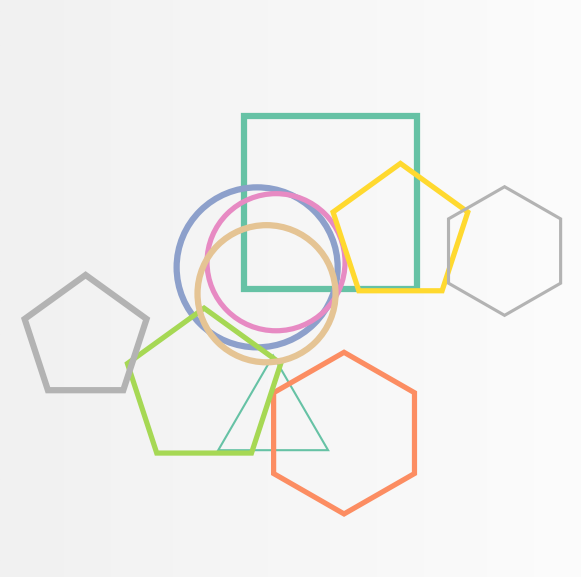[{"shape": "triangle", "thickness": 1, "radius": 0.55, "center": [0.47, 0.274]}, {"shape": "square", "thickness": 3, "radius": 0.75, "center": [0.569, 0.649]}, {"shape": "hexagon", "thickness": 2.5, "radius": 0.7, "center": [0.592, 0.249]}, {"shape": "circle", "thickness": 3, "radius": 0.69, "center": [0.442, 0.536]}, {"shape": "circle", "thickness": 2.5, "radius": 0.59, "center": [0.475, 0.545]}, {"shape": "pentagon", "thickness": 2.5, "radius": 0.69, "center": [0.351, 0.327]}, {"shape": "pentagon", "thickness": 2.5, "radius": 0.61, "center": [0.689, 0.594]}, {"shape": "circle", "thickness": 3, "radius": 0.59, "center": [0.459, 0.491]}, {"shape": "pentagon", "thickness": 3, "radius": 0.55, "center": [0.147, 0.413]}, {"shape": "hexagon", "thickness": 1.5, "radius": 0.56, "center": [0.868, 0.564]}]